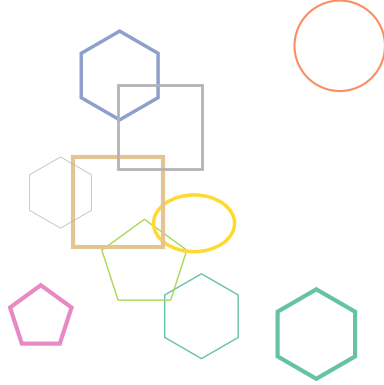[{"shape": "hexagon", "thickness": 3, "radius": 0.58, "center": [0.822, 0.132]}, {"shape": "hexagon", "thickness": 1, "radius": 0.55, "center": [0.523, 0.179]}, {"shape": "circle", "thickness": 1.5, "radius": 0.59, "center": [0.882, 0.881]}, {"shape": "hexagon", "thickness": 2.5, "radius": 0.58, "center": [0.311, 0.804]}, {"shape": "pentagon", "thickness": 3, "radius": 0.42, "center": [0.106, 0.175]}, {"shape": "pentagon", "thickness": 1, "radius": 0.58, "center": [0.375, 0.314]}, {"shape": "oval", "thickness": 2.5, "radius": 0.53, "center": [0.504, 0.42]}, {"shape": "square", "thickness": 3, "radius": 0.59, "center": [0.307, 0.475]}, {"shape": "square", "thickness": 2, "radius": 0.55, "center": [0.415, 0.67]}, {"shape": "hexagon", "thickness": 0.5, "radius": 0.46, "center": [0.157, 0.5]}]